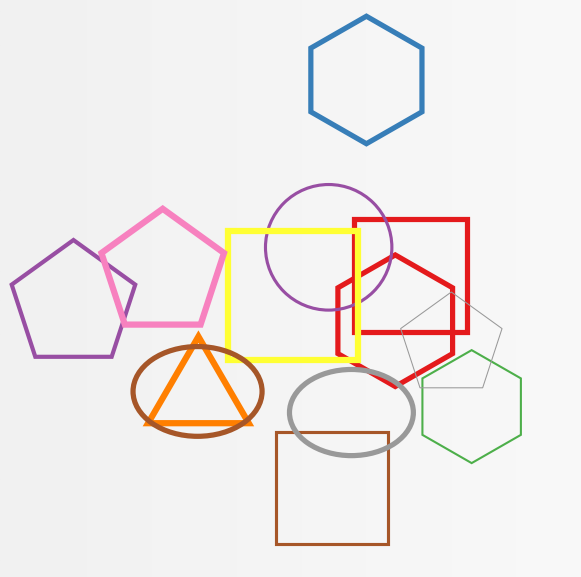[{"shape": "hexagon", "thickness": 2.5, "radius": 0.57, "center": [0.68, 0.444]}, {"shape": "square", "thickness": 2.5, "radius": 0.49, "center": [0.706, 0.522]}, {"shape": "hexagon", "thickness": 2.5, "radius": 0.55, "center": [0.63, 0.861]}, {"shape": "hexagon", "thickness": 1, "radius": 0.49, "center": [0.811, 0.295]}, {"shape": "circle", "thickness": 1.5, "radius": 0.54, "center": [0.565, 0.571]}, {"shape": "pentagon", "thickness": 2, "radius": 0.56, "center": [0.126, 0.472]}, {"shape": "triangle", "thickness": 3, "radius": 0.5, "center": [0.341, 0.316]}, {"shape": "square", "thickness": 3, "radius": 0.56, "center": [0.504, 0.488]}, {"shape": "square", "thickness": 1.5, "radius": 0.48, "center": [0.571, 0.154]}, {"shape": "oval", "thickness": 2.5, "radius": 0.55, "center": [0.34, 0.321]}, {"shape": "pentagon", "thickness": 3, "radius": 0.55, "center": [0.28, 0.527]}, {"shape": "pentagon", "thickness": 0.5, "radius": 0.46, "center": [0.776, 0.402]}, {"shape": "oval", "thickness": 2.5, "radius": 0.53, "center": [0.605, 0.285]}]